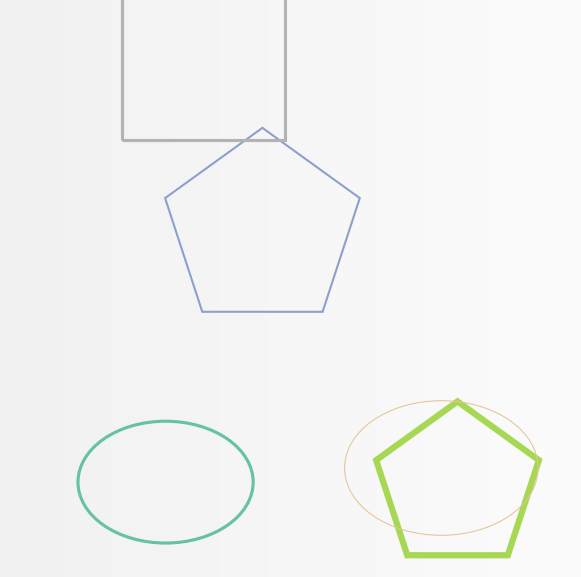[{"shape": "oval", "thickness": 1.5, "radius": 0.75, "center": [0.285, 0.164]}, {"shape": "pentagon", "thickness": 1, "radius": 0.88, "center": [0.452, 0.602]}, {"shape": "pentagon", "thickness": 3, "radius": 0.74, "center": [0.787, 0.157]}, {"shape": "oval", "thickness": 0.5, "radius": 0.83, "center": [0.759, 0.189]}, {"shape": "square", "thickness": 1.5, "radius": 0.7, "center": [0.349, 0.897]}]